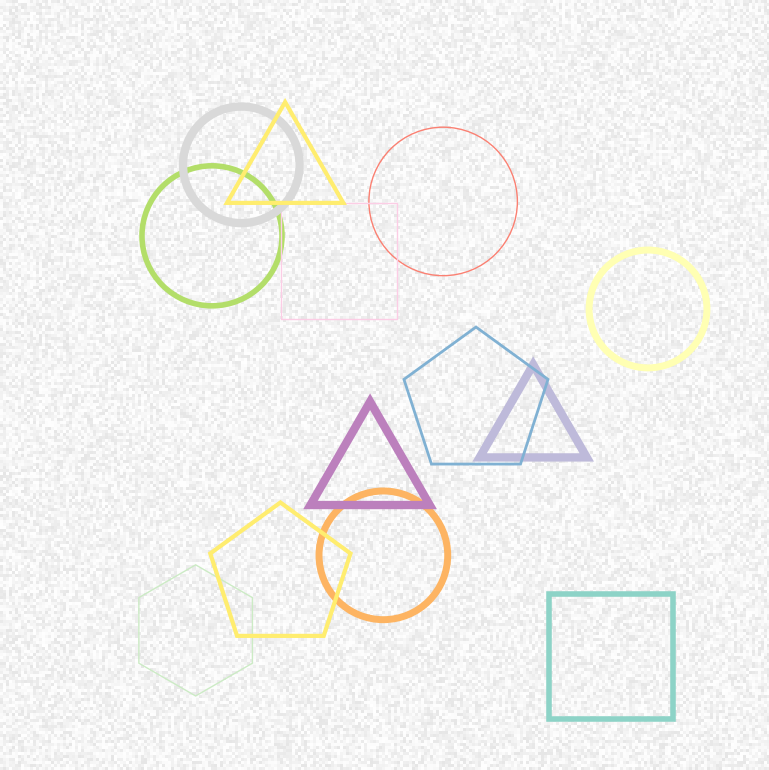[{"shape": "square", "thickness": 2, "radius": 0.4, "center": [0.794, 0.147]}, {"shape": "circle", "thickness": 2.5, "radius": 0.38, "center": [0.842, 0.599]}, {"shape": "triangle", "thickness": 3, "radius": 0.4, "center": [0.692, 0.446]}, {"shape": "circle", "thickness": 0.5, "radius": 0.48, "center": [0.576, 0.738]}, {"shape": "pentagon", "thickness": 1, "radius": 0.49, "center": [0.618, 0.477]}, {"shape": "circle", "thickness": 2.5, "radius": 0.42, "center": [0.498, 0.279]}, {"shape": "circle", "thickness": 2, "radius": 0.45, "center": [0.275, 0.694]}, {"shape": "square", "thickness": 0.5, "radius": 0.38, "center": [0.441, 0.661]}, {"shape": "circle", "thickness": 3, "radius": 0.38, "center": [0.313, 0.786]}, {"shape": "triangle", "thickness": 3, "radius": 0.45, "center": [0.481, 0.389]}, {"shape": "hexagon", "thickness": 0.5, "radius": 0.43, "center": [0.254, 0.181]}, {"shape": "triangle", "thickness": 1.5, "radius": 0.44, "center": [0.37, 0.78]}, {"shape": "pentagon", "thickness": 1.5, "radius": 0.48, "center": [0.364, 0.252]}]